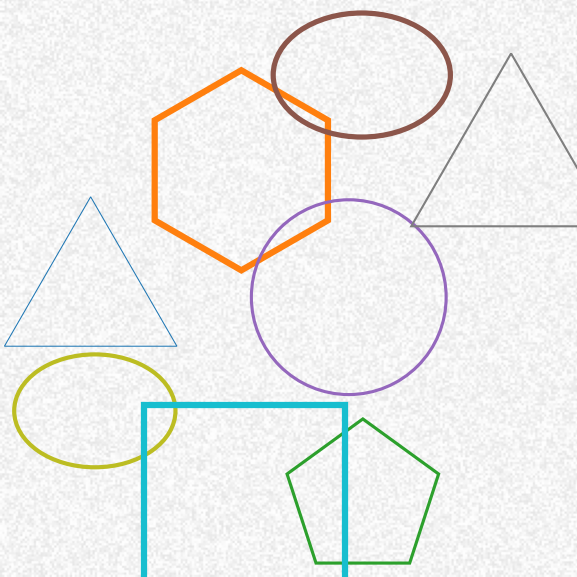[{"shape": "triangle", "thickness": 0.5, "radius": 0.86, "center": [0.157, 0.486]}, {"shape": "hexagon", "thickness": 3, "radius": 0.87, "center": [0.418, 0.704]}, {"shape": "pentagon", "thickness": 1.5, "radius": 0.69, "center": [0.628, 0.136]}, {"shape": "circle", "thickness": 1.5, "radius": 0.84, "center": [0.604, 0.485]}, {"shape": "oval", "thickness": 2.5, "radius": 0.77, "center": [0.626, 0.869]}, {"shape": "triangle", "thickness": 1, "radius": 1.0, "center": [0.885, 0.707]}, {"shape": "oval", "thickness": 2, "radius": 0.7, "center": [0.164, 0.288]}, {"shape": "square", "thickness": 3, "radius": 0.87, "center": [0.423, 0.124]}]